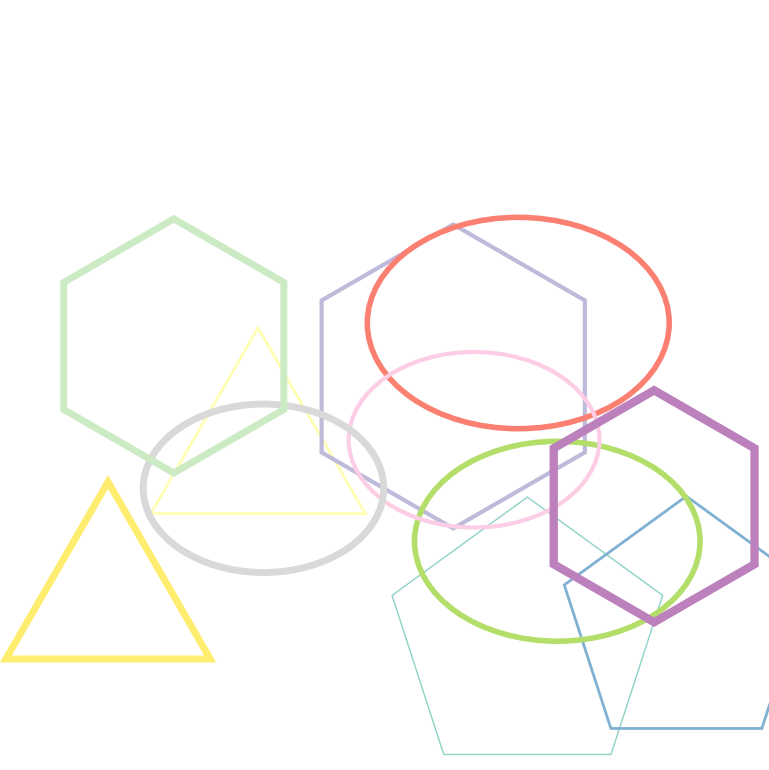[{"shape": "pentagon", "thickness": 0.5, "radius": 0.92, "center": [0.685, 0.17]}, {"shape": "triangle", "thickness": 1, "radius": 0.8, "center": [0.335, 0.413]}, {"shape": "hexagon", "thickness": 1.5, "radius": 0.99, "center": [0.589, 0.511]}, {"shape": "oval", "thickness": 2, "radius": 0.98, "center": [0.673, 0.58]}, {"shape": "pentagon", "thickness": 1, "radius": 0.83, "center": [0.891, 0.189]}, {"shape": "oval", "thickness": 2, "radius": 0.93, "center": [0.724, 0.297]}, {"shape": "oval", "thickness": 1.5, "radius": 0.81, "center": [0.616, 0.429]}, {"shape": "oval", "thickness": 2.5, "radius": 0.78, "center": [0.342, 0.366]}, {"shape": "hexagon", "thickness": 3, "radius": 0.75, "center": [0.85, 0.343]}, {"shape": "hexagon", "thickness": 2.5, "radius": 0.83, "center": [0.226, 0.551]}, {"shape": "triangle", "thickness": 2.5, "radius": 0.77, "center": [0.14, 0.221]}]